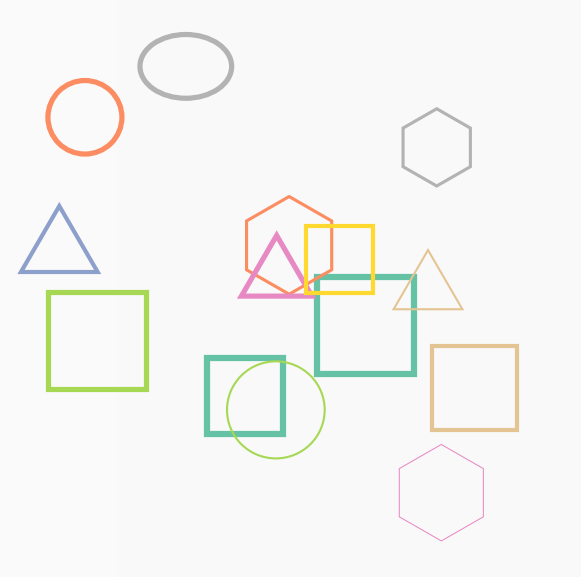[{"shape": "square", "thickness": 3, "radius": 0.33, "center": [0.422, 0.314]}, {"shape": "square", "thickness": 3, "radius": 0.42, "center": [0.628, 0.435]}, {"shape": "hexagon", "thickness": 1.5, "radius": 0.42, "center": [0.497, 0.574]}, {"shape": "circle", "thickness": 2.5, "radius": 0.32, "center": [0.146, 0.796]}, {"shape": "triangle", "thickness": 2, "radius": 0.38, "center": [0.102, 0.566]}, {"shape": "triangle", "thickness": 2.5, "radius": 0.35, "center": [0.476, 0.521]}, {"shape": "hexagon", "thickness": 0.5, "radius": 0.42, "center": [0.759, 0.146]}, {"shape": "square", "thickness": 2.5, "radius": 0.42, "center": [0.166, 0.41]}, {"shape": "circle", "thickness": 1, "radius": 0.42, "center": [0.475, 0.289]}, {"shape": "square", "thickness": 2, "radius": 0.29, "center": [0.584, 0.55]}, {"shape": "square", "thickness": 2, "radius": 0.36, "center": [0.816, 0.327]}, {"shape": "triangle", "thickness": 1, "radius": 0.34, "center": [0.736, 0.498]}, {"shape": "oval", "thickness": 2.5, "radius": 0.39, "center": [0.32, 0.884]}, {"shape": "hexagon", "thickness": 1.5, "radius": 0.33, "center": [0.751, 0.744]}]